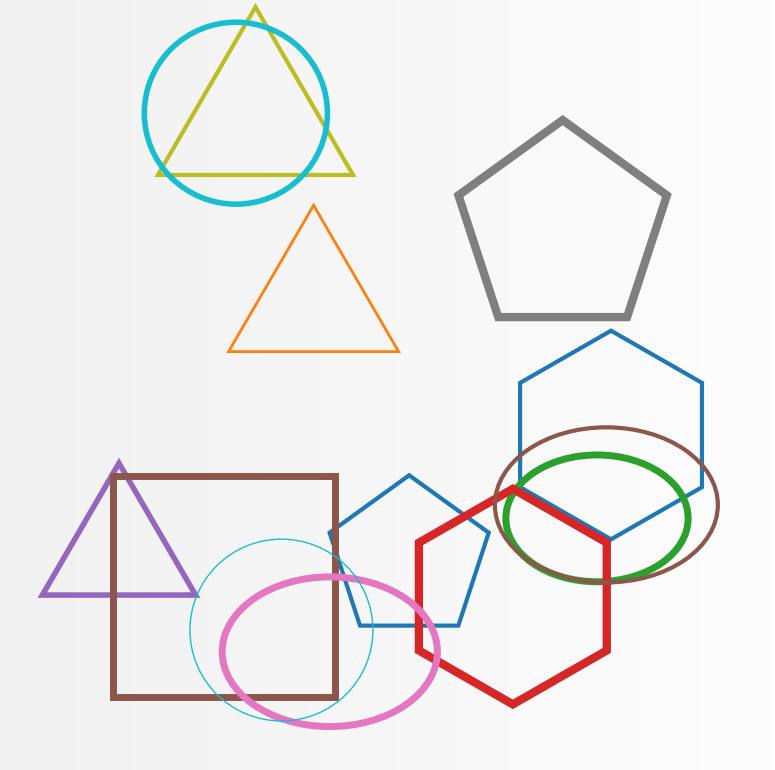[{"shape": "pentagon", "thickness": 1.5, "radius": 0.54, "center": [0.528, 0.275]}, {"shape": "hexagon", "thickness": 1.5, "radius": 0.68, "center": [0.788, 0.435]}, {"shape": "triangle", "thickness": 1, "radius": 0.63, "center": [0.405, 0.607]}, {"shape": "oval", "thickness": 2.5, "radius": 0.59, "center": [0.77, 0.327]}, {"shape": "hexagon", "thickness": 3, "radius": 0.7, "center": [0.662, 0.225]}, {"shape": "triangle", "thickness": 2, "radius": 0.57, "center": [0.154, 0.284]}, {"shape": "square", "thickness": 2.5, "radius": 0.72, "center": [0.289, 0.238]}, {"shape": "oval", "thickness": 1.5, "radius": 0.72, "center": [0.782, 0.344]}, {"shape": "oval", "thickness": 2.5, "radius": 0.69, "center": [0.426, 0.154]}, {"shape": "pentagon", "thickness": 3, "radius": 0.71, "center": [0.726, 0.703]}, {"shape": "triangle", "thickness": 1.5, "radius": 0.73, "center": [0.33, 0.845]}, {"shape": "circle", "thickness": 0.5, "radius": 0.59, "center": [0.363, 0.182]}, {"shape": "circle", "thickness": 2, "radius": 0.59, "center": [0.304, 0.853]}]